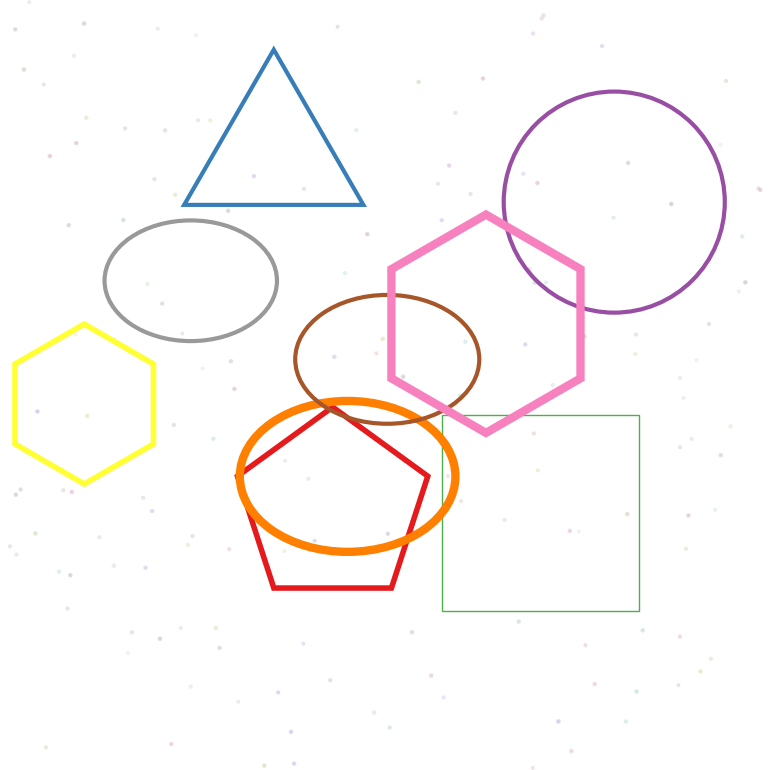[{"shape": "pentagon", "thickness": 2, "radius": 0.65, "center": [0.432, 0.341]}, {"shape": "triangle", "thickness": 1.5, "radius": 0.67, "center": [0.356, 0.801]}, {"shape": "square", "thickness": 0.5, "radius": 0.64, "center": [0.702, 0.334]}, {"shape": "circle", "thickness": 1.5, "radius": 0.72, "center": [0.798, 0.738]}, {"shape": "oval", "thickness": 3, "radius": 0.7, "center": [0.451, 0.381]}, {"shape": "hexagon", "thickness": 2, "radius": 0.52, "center": [0.109, 0.475]}, {"shape": "oval", "thickness": 1.5, "radius": 0.6, "center": [0.503, 0.533]}, {"shape": "hexagon", "thickness": 3, "radius": 0.71, "center": [0.631, 0.58]}, {"shape": "oval", "thickness": 1.5, "radius": 0.56, "center": [0.248, 0.635]}]